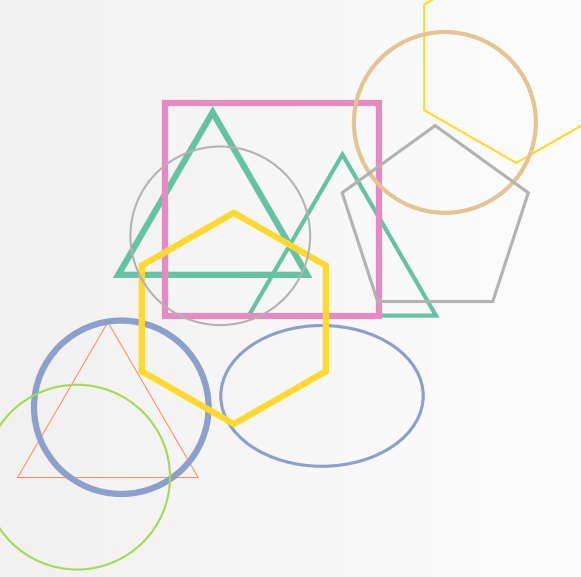[{"shape": "triangle", "thickness": 2, "radius": 0.93, "center": [0.589, 0.546]}, {"shape": "triangle", "thickness": 3, "radius": 0.94, "center": [0.366, 0.617]}, {"shape": "triangle", "thickness": 0.5, "radius": 0.9, "center": [0.186, 0.262]}, {"shape": "circle", "thickness": 3, "radius": 0.75, "center": [0.209, 0.294]}, {"shape": "oval", "thickness": 1.5, "radius": 0.87, "center": [0.554, 0.314]}, {"shape": "square", "thickness": 3, "radius": 0.92, "center": [0.467, 0.637]}, {"shape": "circle", "thickness": 1, "radius": 0.8, "center": [0.133, 0.173]}, {"shape": "hexagon", "thickness": 1, "radius": 0.91, "center": [0.888, 0.9]}, {"shape": "hexagon", "thickness": 3, "radius": 0.91, "center": [0.402, 0.448]}, {"shape": "circle", "thickness": 2, "radius": 0.78, "center": [0.765, 0.787]}, {"shape": "pentagon", "thickness": 1.5, "radius": 0.84, "center": [0.749, 0.613]}, {"shape": "circle", "thickness": 1, "radius": 0.77, "center": [0.379, 0.591]}]